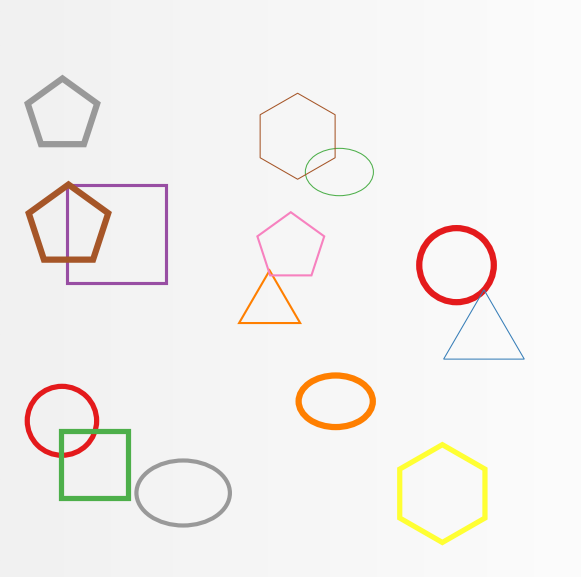[{"shape": "circle", "thickness": 2.5, "radius": 0.3, "center": [0.107, 0.27]}, {"shape": "circle", "thickness": 3, "radius": 0.32, "center": [0.785, 0.54]}, {"shape": "triangle", "thickness": 0.5, "radius": 0.4, "center": [0.833, 0.417]}, {"shape": "oval", "thickness": 0.5, "radius": 0.29, "center": [0.584, 0.701]}, {"shape": "square", "thickness": 2.5, "radius": 0.29, "center": [0.163, 0.195]}, {"shape": "square", "thickness": 1.5, "radius": 0.43, "center": [0.2, 0.594]}, {"shape": "oval", "thickness": 3, "radius": 0.32, "center": [0.578, 0.304]}, {"shape": "triangle", "thickness": 1, "radius": 0.3, "center": [0.464, 0.47]}, {"shape": "hexagon", "thickness": 2.5, "radius": 0.42, "center": [0.761, 0.144]}, {"shape": "pentagon", "thickness": 3, "radius": 0.36, "center": [0.118, 0.608]}, {"shape": "hexagon", "thickness": 0.5, "radius": 0.37, "center": [0.512, 0.763]}, {"shape": "pentagon", "thickness": 1, "radius": 0.3, "center": [0.5, 0.571]}, {"shape": "oval", "thickness": 2, "radius": 0.4, "center": [0.315, 0.145]}, {"shape": "pentagon", "thickness": 3, "radius": 0.31, "center": [0.107, 0.8]}]